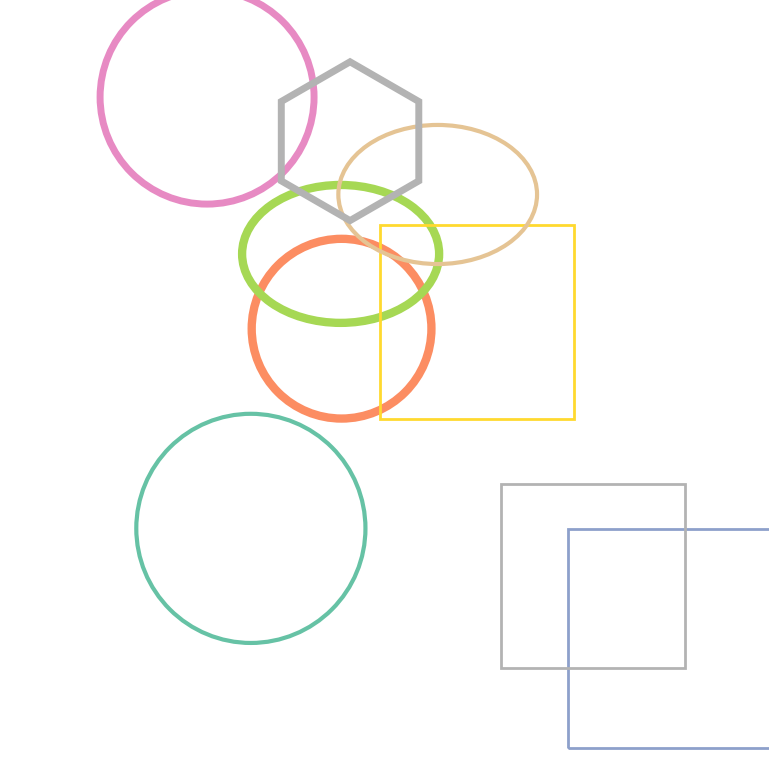[{"shape": "circle", "thickness": 1.5, "radius": 0.74, "center": [0.326, 0.314]}, {"shape": "circle", "thickness": 3, "radius": 0.58, "center": [0.444, 0.573]}, {"shape": "square", "thickness": 1, "radius": 0.71, "center": [0.879, 0.171]}, {"shape": "circle", "thickness": 2.5, "radius": 0.69, "center": [0.269, 0.874]}, {"shape": "oval", "thickness": 3, "radius": 0.64, "center": [0.442, 0.67]}, {"shape": "square", "thickness": 1, "radius": 0.63, "center": [0.62, 0.582]}, {"shape": "oval", "thickness": 1.5, "radius": 0.65, "center": [0.568, 0.747]}, {"shape": "square", "thickness": 1, "radius": 0.6, "center": [0.77, 0.252]}, {"shape": "hexagon", "thickness": 2.5, "radius": 0.52, "center": [0.455, 0.817]}]